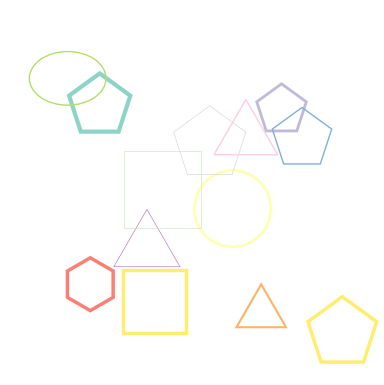[{"shape": "pentagon", "thickness": 3, "radius": 0.42, "center": [0.259, 0.726]}, {"shape": "circle", "thickness": 2, "radius": 0.5, "center": [0.604, 0.458]}, {"shape": "pentagon", "thickness": 2, "radius": 0.34, "center": [0.731, 0.715]}, {"shape": "hexagon", "thickness": 2.5, "radius": 0.34, "center": [0.235, 0.262]}, {"shape": "pentagon", "thickness": 1, "radius": 0.41, "center": [0.784, 0.64]}, {"shape": "triangle", "thickness": 1.5, "radius": 0.37, "center": [0.679, 0.187]}, {"shape": "oval", "thickness": 1, "radius": 0.5, "center": [0.176, 0.796]}, {"shape": "triangle", "thickness": 1, "radius": 0.48, "center": [0.639, 0.646]}, {"shape": "pentagon", "thickness": 0.5, "radius": 0.49, "center": [0.545, 0.626]}, {"shape": "triangle", "thickness": 0.5, "radius": 0.5, "center": [0.382, 0.357]}, {"shape": "square", "thickness": 0.5, "radius": 0.5, "center": [0.422, 0.508]}, {"shape": "square", "thickness": 2.5, "radius": 0.41, "center": [0.4, 0.217]}, {"shape": "pentagon", "thickness": 2.5, "radius": 0.47, "center": [0.889, 0.135]}]